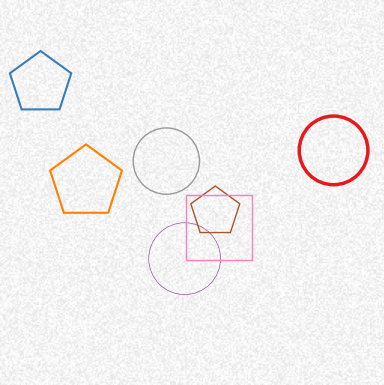[{"shape": "circle", "thickness": 2.5, "radius": 0.45, "center": [0.866, 0.609]}, {"shape": "pentagon", "thickness": 1.5, "radius": 0.42, "center": [0.105, 0.784]}, {"shape": "circle", "thickness": 0.5, "radius": 0.47, "center": [0.48, 0.328]}, {"shape": "pentagon", "thickness": 1.5, "radius": 0.49, "center": [0.223, 0.527]}, {"shape": "pentagon", "thickness": 1, "radius": 0.33, "center": [0.559, 0.45]}, {"shape": "square", "thickness": 1, "radius": 0.43, "center": [0.569, 0.409]}, {"shape": "circle", "thickness": 1, "radius": 0.43, "center": [0.432, 0.582]}]